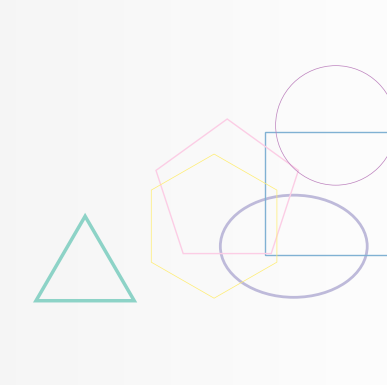[{"shape": "triangle", "thickness": 2.5, "radius": 0.73, "center": [0.22, 0.292]}, {"shape": "oval", "thickness": 2, "radius": 0.95, "center": [0.758, 0.36]}, {"shape": "square", "thickness": 1, "radius": 0.8, "center": [0.843, 0.497]}, {"shape": "pentagon", "thickness": 1, "radius": 0.97, "center": [0.586, 0.498]}, {"shape": "circle", "thickness": 0.5, "radius": 0.78, "center": [0.866, 0.674]}, {"shape": "hexagon", "thickness": 0.5, "radius": 0.94, "center": [0.552, 0.413]}]